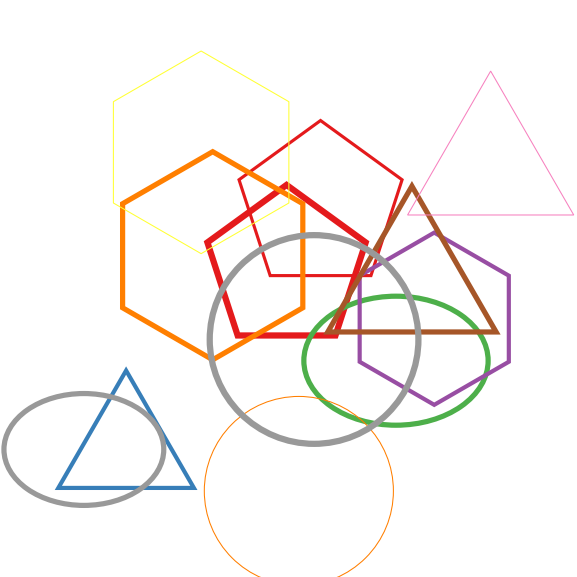[{"shape": "pentagon", "thickness": 1.5, "radius": 0.74, "center": [0.555, 0.642]}, {"shape": "pentagon", "thickness": 3, "radius": 0.72, "center": [0.496, 0.535]}, {"shape": "triangle", "thickness": 2, "radius": 0.68, "center": [0.218, 0.222]}, {"shape": "oval", "thickness": 2.5, "radius": 0.8, "center": [0.686, 0.375]}, {"shape": "hexagon", "thickness": 2, "radius": 0.75, "center": [0.752, 0.447]}, {"shape": "hexagon", "thickness": 2.5, "radius": 0.9, "center": [0.368, 0.556]}, {"shape": "circle", "thickness": 0.5, "radius": 0.82, "center": [0.517, 0.149]}, {"shape": "hexagon", "thickness": 0.5, "radius": 0.88, "center": [0.348, 0.735]}, {"shape": "triangle", "thickness": 2.5, "radius": 0.84, "center": [0.713, 0.508]}, {"shape": "triangle", "thickness": 0.5, "radius": 0.83, "center": [0.85, 0.71]}, {"shape": "oval", "thickness": 2.5, "radius": 0.69, "center": [0.145, 0.221]}, {"shape": "circle", "thickness": 3, "radius": 0.9, "center": [0.544, 0.411]}]